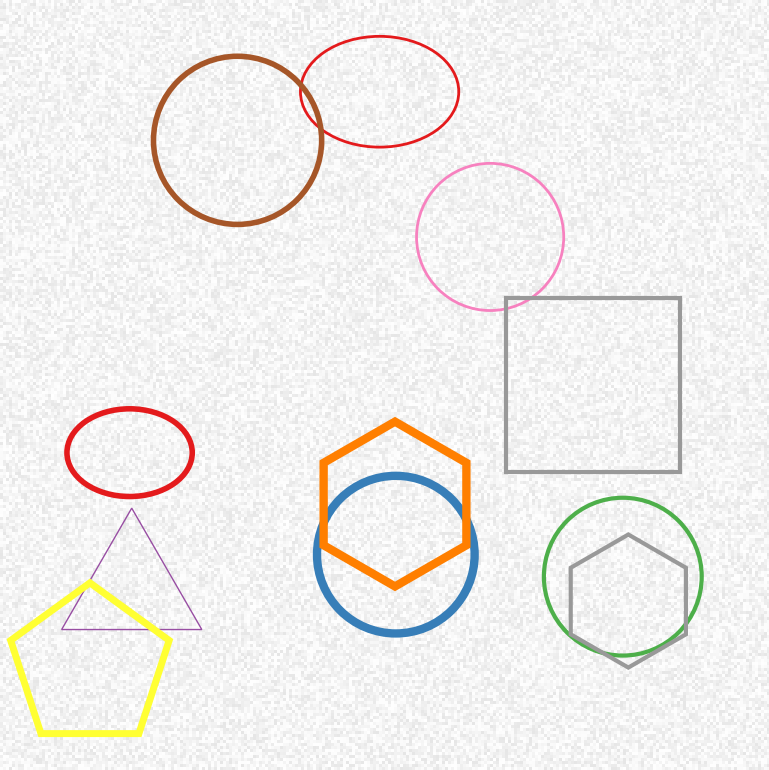[{"shape": "oval", "thickness": 1, "radius": 0.51, "center": [0.493, 0.881]}, {"shape": "oval", "thickness": 2, "radius": 0.41, "center": [0.168, 0.412]}, {"shape": "circle", "thickness": 3, "radius": 0.51, "center": [0.514, 0.28]}, {"shape": "circle", "thickness": 1.5, "radius": 0.51, "center": [0.809, 0.251]}, {"shape": "triangle", "thickness": 0.5, "radius": 0.53, "center": [0.171, 0.235]}, {"shape": "hexagon", "thickness": 3, "radius": 0.54, "center": [0.513, 0.345]}, {"shape": "pentagon", "thickness": 2.5, "radius": 0.54, "center": [0.117, 0.135]}, {"shape": "circle", "thickness": 2, "radius": 0.55, "center": [0.309, 0.818]}, {"shape": "circle", "thickness": 1, "radius": 0.48, "center": [0.637, 0.692]}, {"shape": "hexagon", "thickness": 1.5, "radius": 0.43, "center": [0.816, 0.219]}, {"shape": "square", "thickness": 1.5, "radius": 0.56, "center": [0.77, 0.5]}]